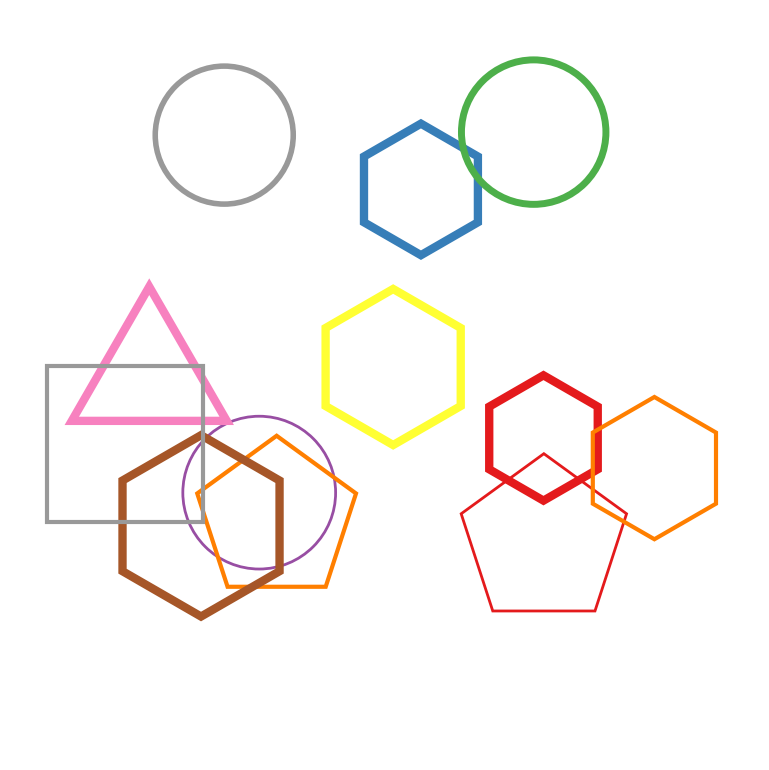[{"shape": "pentagon", "thickness": 1, "radius": 0.56, "center": [0.706, 0.298]}, {"shape": "hexagon", "thickness": 3, "radius": 0.41, "center": [0.706, 0.431]}, {"shape": "hexagon", "thickness": 3, "radius": 0.43, "center": [0.547, 0.754]}, {"shape": "circle", "thickness": 2.5, "radius": 0.47, "center": [0.693, 0.828]}, {"shape": "circle", "thickness": 1, "radius": 0.5, "center": [0.337, 0.36]}, {"shape": "hexagon", "thickness": 1.5, "radius": 0.46, "center": [0.85, 0.392]}, {"shape": "pentagon", "thickness": 1.5, "radius": 0.54, "center": [0.359, 0.326]}, {"shape": "hexagon", "thickness": 3, "radius": 0.51, "center": [0.511, 0.523]}, {"shape": "hexagon", "thickness": 3, "radius": 0.59, "center": [0.261, 0.317]}, {"shape": "triangle", "thickness": 3, "radius": 0.58, "center": [0.194, 0.512]}, {"shape": "circle", "thickness": 2, "radius": 0.45, "center": [0.291, 0.825]}, {"shape": "square", "thickness": 1.5, "radius": 0.51, "center": [0.162, 0.424]}]